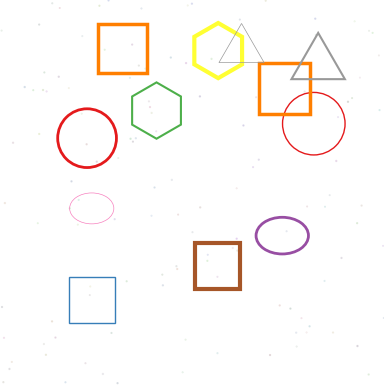[{"shape": "circle", "thickness": 1, "radius": 0.41, "center": [0.815, 0.679]}, {"shape": "circle", "thickness": 2, "radius": 0.38, "center": [0.226, 0.641]}, {"shape": "square", "thickness": 1, "radius": 0.3, "center": [0.24, 0.22]}, {"shape": "hexagon", "thickness": 1.5, "radius": 0.37, "center": [0.407, 0.713]}, {"shape": "oval", "thickness": 2, "radius": 0.34, "center": [0.733, 0.388]}, {"shape": "square", "thickness": 2.5, "radius": 0.33, "center": [0.738, 0.77]}, {"shape": "square", "thickness": 2.5, "radius": 0.32, "center": [0.318, 0.874]}, {"shape": "hexagon", "thickness": 3, "radius": 0.36, "center": [0.567, 0.869]}, {"shape": "square", "thickness": 3, "radius": 0.3, "center": [0.565, 0.309]}, {"shape": "oval", "thickness": 0.5, "radius": 0.29, "center": [0.238, 0.459]}, {"shape": "triangle", "thickness": 1.5, "radius": 0.4, "center": [0.826, 0.834]}, {"shape": "triangle", "thickness": 0.5, "radius": 0.34, "center": [0.627, 0.871]}]